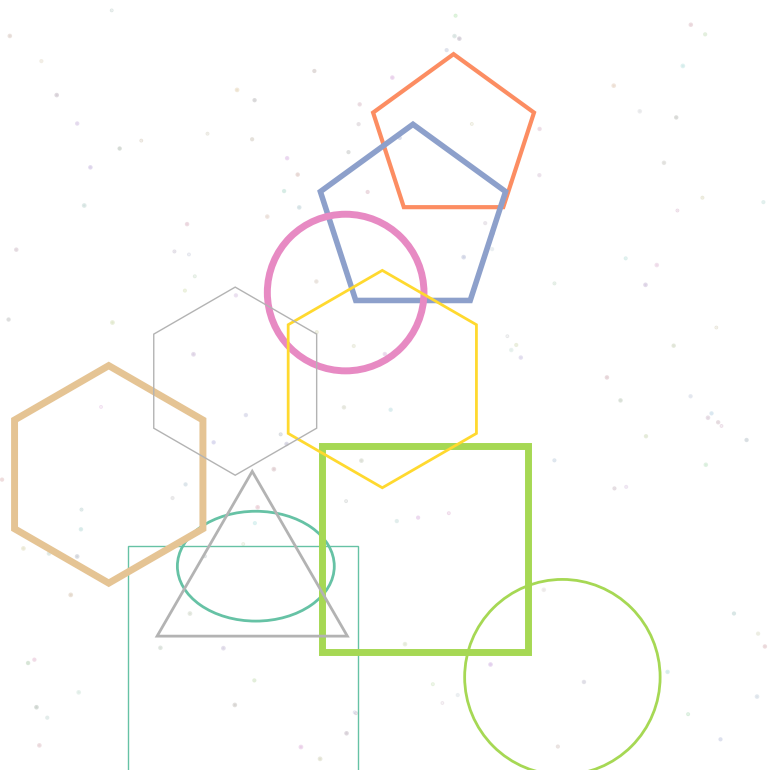[{"shape": "square", "thickness": 0.5, "radius": 0.75, "center": [0.315, 0.141]}, {"shape": "oval", "thickness": 1, "radius": 0.51, "center": [0.332, 0.265]}, {"shape": "pentagon", "thickness": 1.5, "radius": 0.55, "center": [0.589, 0.82]}, {"shape": "pentagon", "thickness": 2, "radius": 0.63, "center": [0.536, 0.712]}, {"shape": "circle", "thickness": 2.5, "radius": 0.51, "center": [0.449, 0.62]}, {"shape": "square", "thickness": 2.5, "radius": 0.67, "center": [0.552, 0.287]}, {"shape": "circle", "thickness": 1, "radius": 0.63, "center": [0.73, 0.121]}, {"shape": "hexagon", "thickness": 1, "radius": 0.71, "center": [0.496, 0.508]}, {"shape": "hexagon", "thickness": 2.5, "radius": 0.71, "center": [0.141, 0.384]}, {"shape": "triangle", "thickness": 1, "radius": 0.71, "center": [0.328, 0.245]}, {"shape": "hexagon", "thickness": 0.5, "radius": 0.61, "center": [0.305, 0.505]}]